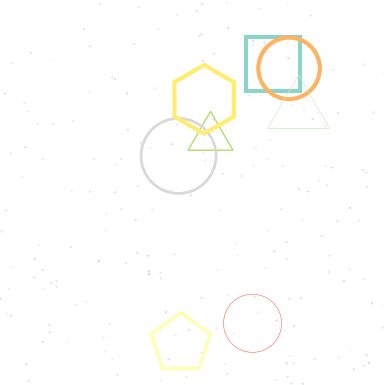[{"shape": "square", "thickness": 3, "radius": 0.35, "center": [0.708, 0.833]}, {"shape": "pentagon", "thickness": 2.5, "radius": 0.4, "center": [0.47, 0.108]}, {"shape": "circle", "thickness": 0.5, "radius": 0.38, "center": [0.656, 0.16]}, {"shape": "circle", "thickness": 3, "radius": 0.4, "center": [0.751, 0.823]}, {"shape": "triangle", "thickness": 1, "radius": 0.34, "center": [0.547, 0.643]}, {"shape": "circle", "thickness": 2, "radius": 0.49, "center": [0.464, 0.595]}, {"shape": "triangle", "thickness": 0.5, "radius": 0.46, "center": [0.776, 0.713]}, {"shape": "hexagon", "thickness": 3, "radius": 0.45, "center": [0.53, 0.742]}]